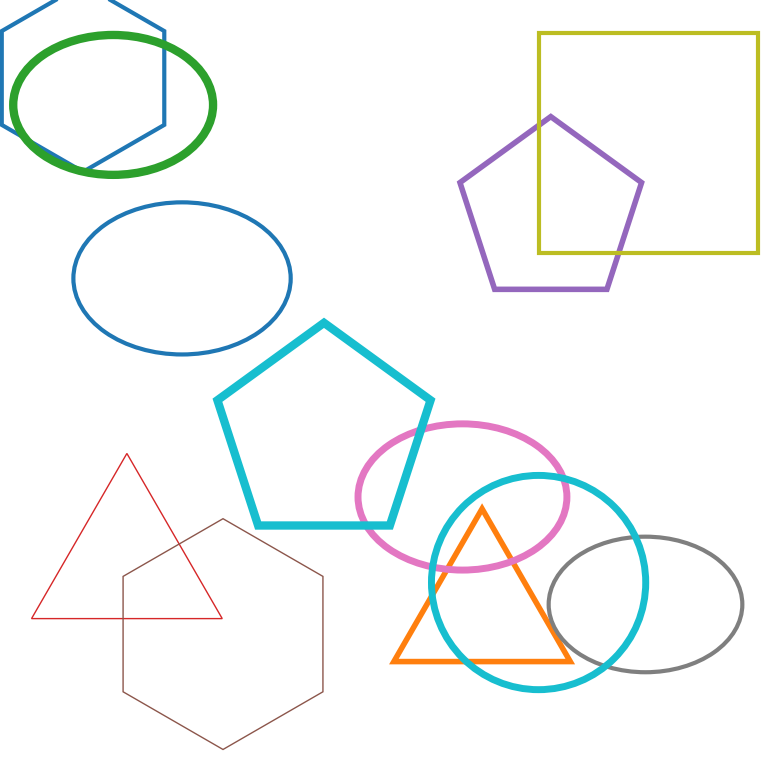[{"shape": "hexagon", "thickness": 1.5, "radius": 0.61, "center": [0.108, 0.899]}, {"shape": "oval", "thickness": 1.5, "radius": 0.71, "center": [0.236, 0.638]}, {"shape": "triangle", "thickness": 2, "radius": 0.66, "center": [0.626, 0.207]}, {"shape": "oval", "thickness": 3, "radius": 0.65, "center": [0.147, 0.864]}, {"shape": "triangle", "thickness": 0.5, "radius": 0.71, "center": [0.165, 0.268]}, {"shape": "pentagon", "thickness": 2, "radius": 0.62, "center": [0.715, 0.725]}, {"shape": "hexagon", "thickness": 0.5, "radius": 0.75, "center": [0.29, 0.177]}, {"shape": "oval", "thickness": 2.5, "radius": 0.68, "center": [0.601, 0.355]}, {"shape": "oval", "thickness": 1.5, "radius": 0.63, "center": [0.838, 0.215]}, {"shape": "square", "thickness": 1.5, "radius": 0.71, "center": [0.842, 0.814]}, {"shape": "circle", "thickness": 2.5, "radius": 0.7, "center": [0.699, 0.243]}, {"shape": "pentagon", "thickness": 3, "radius": 0.73, "center": [0.421, 0.435]}]